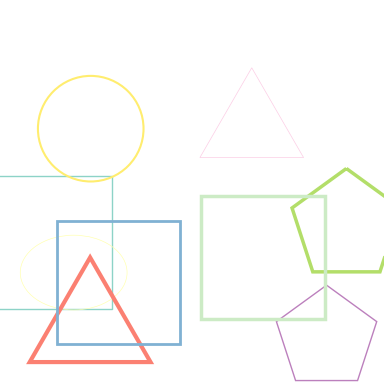[{"shape": "square", "thickness": 1, "radius": 0.87, "center": [0.118, 0.37]}, {"shape": "oval", "thickness": 0.5, "radius": 0.69, "center": [0.191, 0.292]}, {"shape": "triangle", "thickness": 3, "radius": 0.91, "center": [0.234, 0.15]}, {"shape": "square", "thickness": 2, "radius": 0.8, "center": [0.307, 0.265]}, {"shape": "pentagon", "thickness": 2.5, "radius": 0.74, "center": [0.9, 0.414]}, {"shape": "triangle", "thickness": 0.5, "radius": 0.78, "center": [0.654, 0.668]}, {"shape": "pentagon", "thickness": 1, "radius": 0.68, "center": [0.848, 0.122]}, {"shape": "square", "thickness": 2.5, "radius": 0.8, "center": [0.684, 0.331]}, {"shape": "circle", "thickness": 1.5, "radius": 0.69, "center": [0.236, 0.666]}]